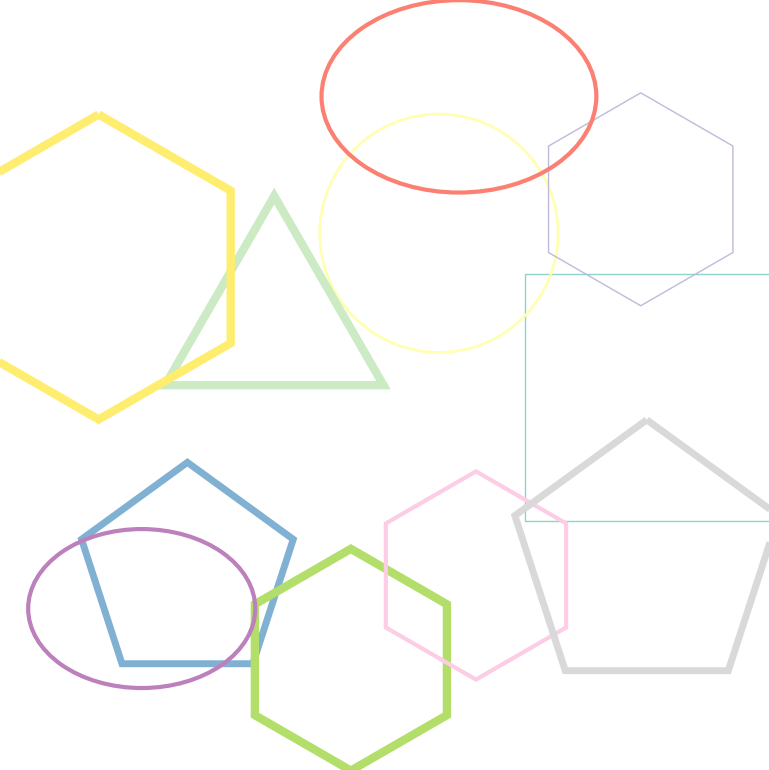[{"shape": "square", "thickness": 0.5, "radius": 0.8, "center": [0.843, 0.483]}, {"shape": "circle", "thickness": 1, "radius": 0.77, "center": [0.57, 0.697]}, {"shape": "hexagon", "thickness": 0.5, "radius": 0.69, "center": [0.832, 0.741]}, {"shape": "oval", "thickness": 1.5, "radius": 0.89, "center": [0.596, 0.875]}, {"shape": "pentagon", "thickness": 2.5, "radius": 0.72, "center": [0.243, 0.255]}, {"shape": "hexagon", "thickness": 3, "radius": 0.72, "center": [0.456, 0.143]}, {"shape": "hexagon", "thickness": 1.5, "radius": 0.68, "center": [0.618, 0.253]}, {"shape": "pentagon", "thickness": 2.5, "radius": 0.9, "center": [0.84, 0.275]}, {"shape": "oval", "thickness": 1.5, "radius": 0.74, "center": [0.184, 0.21]}, {"shape": "triangle", "thickness": 3, "radius": 0.82, "center": [0.356, 0.582]}, {"shape": "hexagon", "thickness": 3, "radius": 0.99, "center": [0.128, 0.653]}]